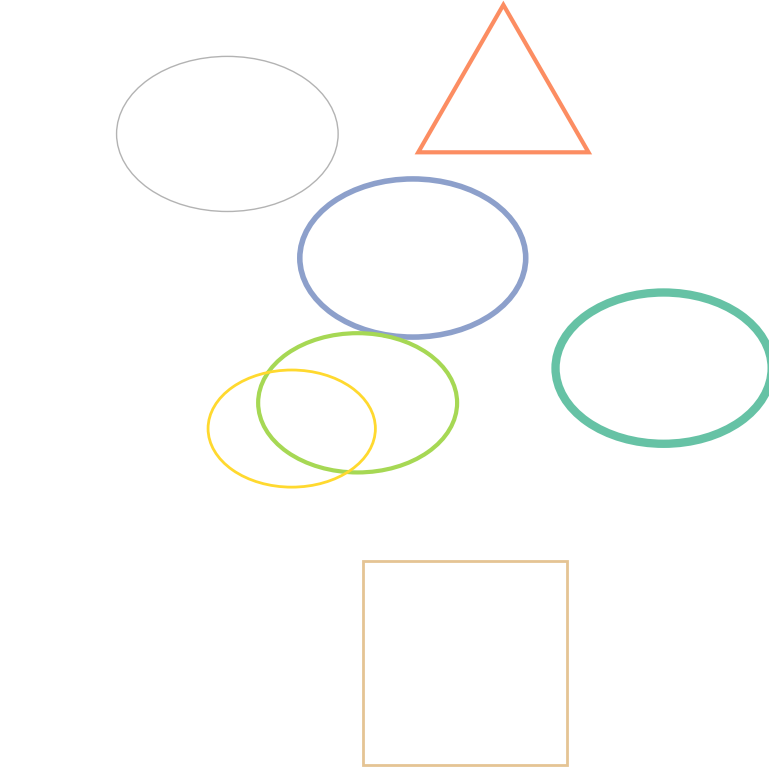[{"shape": "oval", "thickness": 3, "radius": 0.7, "center": [0.862, 0.522]}, {"shape": "triangle", "thickness": 1.5, "radius": 0.64, "center": [0.654, 0.866]}, {"shape": "oval", "thickness": 2, "radius": 0.73, "center": [0.536, 0.665]}, {"shape": "oval", "thickness": 1.5, "radius": 0.65, "center": [0.464, 0.477]}, {"shape": "oval", "thickness": 1, "radius": 0.54, "center": [0.379, 0.443]}, {"shape": "square", "thickness": 1, "radius": 0.66, "center": [0.603, 0.139]}, {"shape": "oval", "thickness": 0.5, "radius": 0.72, "center": [0.295, 0.826]}]